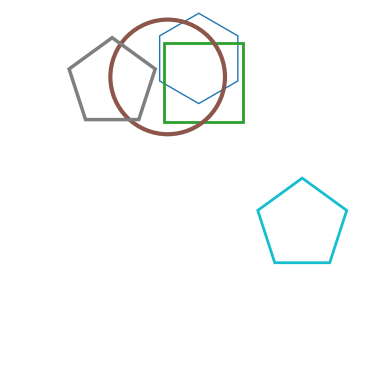[{"shape": "hexagon", "thickness": 1, "radius": 0.59, "center": [0.516, 0.848]}, {"shape": "square", "thickness": 2, "radius": 0.51, "center": [0.529, 0.785]}, {"shape": "circle", "thickness": 3, "radius": 0.74, "center": [0.436, 0.8]}, {"shape": "pentagon", "thickness": 2.5, "radius": 0.59, "center": [0.291, 0.784]}, {"shape": "pentagon", "thickness": 2, "radius": 0.61, "center": [0.785, 0.416]}]